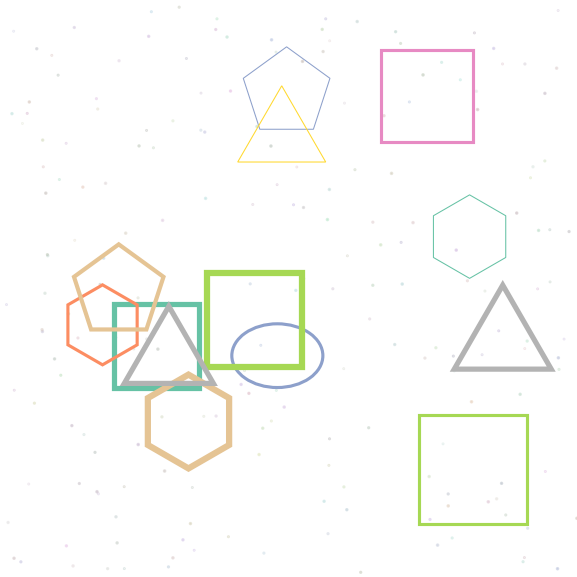[{"shape": "hexagon", "thickness": 0.5, "radius": 0.36, "center": [0.813, 0.589]}, {"shape": "square", "thickness": 2.5, "radius": 0.37, "center": [0.271, 0.4]}, {"shape": "hexagon", "thickness": 1.5, "radius": 0.35, "center": [0.178, 0.437]}, {"shape": "pentagon", "thickness": 0.5, "radius": 0.39, "center": [0.496, 0.839]}, {"shape": "oval", "thickness": 1.5, "radius": 0.39, "center": [0.48, 0.383]}, {"shape": "square", "thickness": 1.5, "radius": 0.4, "center": [0.739, 0.833]}, {"shape": "square", "thickness": 3, "radius": 0.41, "center": [0.441, 0.445]}, {"shape": "square", "thickness": 1.5, "radius": 0.47, "center": [0.819, 0.186]}, {"shape": "triangle", "thickness": 0.5, "radius": 0.44, "center": [0.488, 0.763]}, {"shape": "pentagon", "thickness": 2, "radius": 0.41, "center": [0.206, 0.495]}, {"shape": "hexagon", "thickness": 3, "radius": 0.41, "center": [0.326, 0.269]}, {"shape": "triangle", "thickness": 2.5, "radius": 0.48, "center": [0.871, 0.408]}, {"shape": "triangle", "thickness": 2.5, "radius": 0.45, "center": [0.292, 0.38]}]